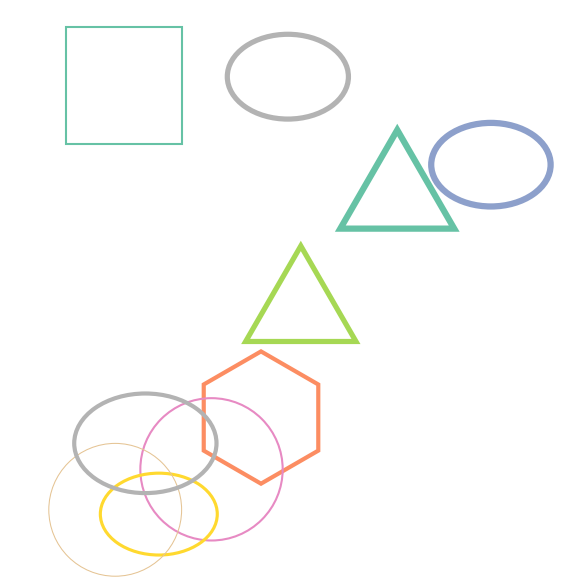[{"shape": "triangle", "thickness": 3, "radius": 0.57, "center": [0.688, 0.66]}, {"shape": "square", "thickness": 1, "radius": 0.5, "center": [0.214, 0.851]}, {"shape": "hexagon", "thickness": 2, "radius": 0.57, "center": [0.452, 0.276]}, {"shape": "oval", "thickness": 3, "radius": 0.52, "center": [0.85, 0.714]}, {"shape": "circle", "thickness": 1, "radius": 0.62, "center": [0.366, 0.186]}, {"shape": "triangle", "thickness": 2.5, "radius": 0.55, "center": [0.521, 0.463]}, {"shape": "oval", "thickness": 1.5, "radius": 0.51, "center": [0.275, 0.109]}, {"shape": "circle", "thickness": 0.5, "radius": 0.57, "center": [0.199, 0.116]}, {"shape": "oval", "thickness": 2.5, "radius": 0.52, "center": [0.498, 0.866]}, {"shape": "oval", "thickness": 2, "radius": 0.62, "center": [0.252, 0.232]}]